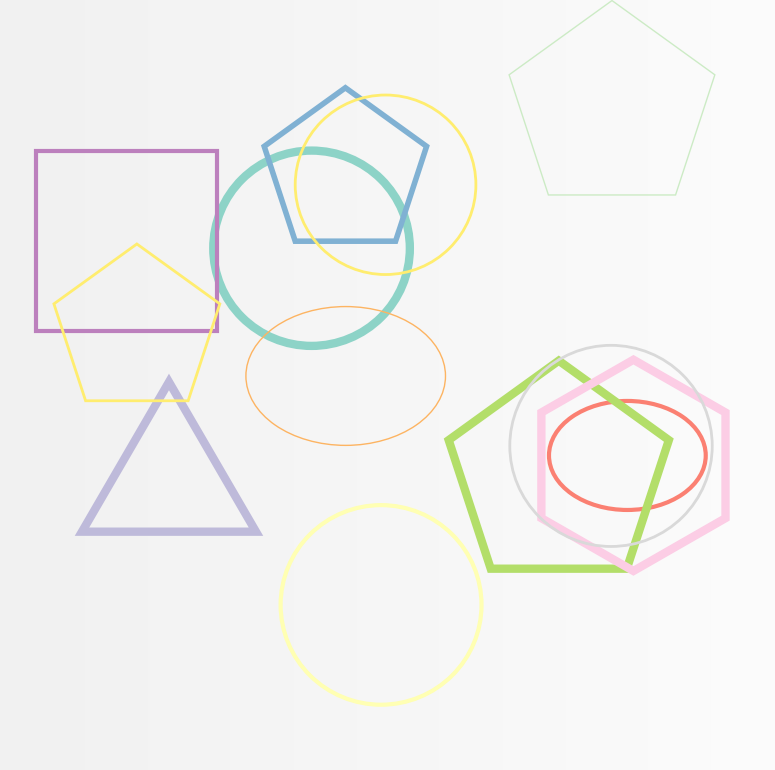[{"shape": "circle", "thickness": 3, "radius": 0.63, "center": [0.402, 0.678]}, {"shape": "circle", "thickness": 1.5, "radius": 0.65, "center": [0.492, 0.214]}, {"shape": "triangle", "thickness": 3, "radius": 0.65, "center": [0.218, 0.374]}, {"shape": "oval", "thickness": 1.5, "radius": 0.51, "center": [0.809, 0.408]}, {"shape": "pentagon", "thickness": 2, "radius": 0.55, "center": [0.446, 0.776]}, {"shape": "oval", "thickness": 0.5, "radius": 0.64, "center": [0.446, 0.512]}, {"shape": "pentagon", "thickness": 3, "radius": 0.75, "center": [0.721, 0.382]}, {"shape": "hexagon", "thickness": 3, "radius": 0.69, "center": [0.817, 0.396]}, {"shape": "circle", "thickness": 1, "radius": 0.65, "center": [0.788, 0.421]}, {"shape": "square", "thickness": 1.5, "radius": 0.58, "center": [0.163, 0.688]}, {"shape": "pentagon", "thickness": 0.5, "radius": 0.7, "center": [0.79, 0.86]}, {"shape": "circle", "thickness": 1, "radius": 0.58, "center": [0.497, 0.76]}, {"shape": "pentagon", "thickness": 1, "radius": 0.56, "center": [0.177, 0.571]}]